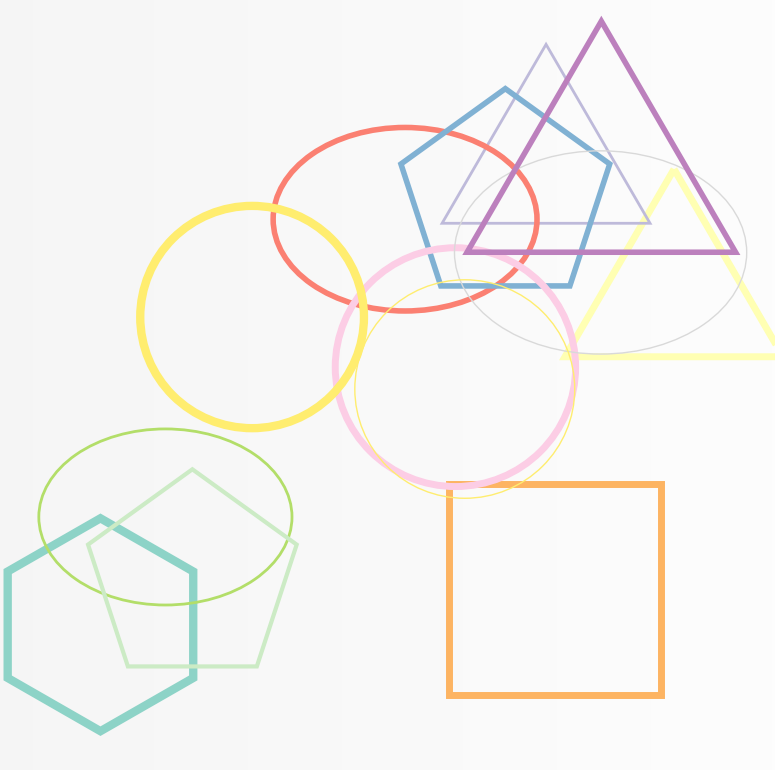[{"shape": "hexagon", "thickness": 3, "radius": 0.69, "center": [0.13, 0.189]}, {"shape": "triangle", "thickness": 2.5, "radius": 0.81, "center": [0.87, 0.618]}, {"shape": "triangle", "thickness": 1, "radius": 0.77, "center": [0.705, 0.787]}, {"shape": "oval", "thickness": 2, "radius": 0.85, "center": [0.523, 0.715]}, {"shape": "pentagon", "thickness": 2, "radius": 0.71, "center": [0.652, 0.743]}, {"shape": "square", "thickness": 2.5, "radius": 0.68, "center": [0.716, 0.234]}, {"shape": "oval", "thickness": 1, "radius": 0.82, "center": [0.213, 0.329]}, {"shape": "circle", "thickness": 2.5, "radius": 0.78, "center": [0.588, 0.523]}, {"shape": "oval", "thickness": 0.5, "radius": 0.94, "center": [0.775, 0.672]}, {"shape": "triangle", "thickness": 2, "radius": 1.0, "center": [0.776, 0.772]}, {"shape": "pentagon", "thickness": 1.5, "radius": 0.71, "center": [0.248, 0.249]}, {"shape": "circle", "thickness": 3, "radius": 0.72, "center": [0.325, 0.588]}, {"shape": "circle", "thickness": 0.5, "radius": 0.71, "center": [0.6, 0.495]}]